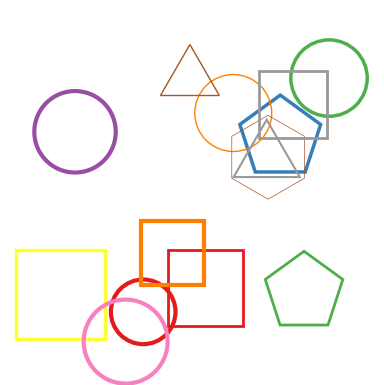[{"shape": "circle", "thickness": 3, "radius": 0.42, "center": [0.372, 0.19]}, {"shape": "square", "thickness": 2, "radius": 0.49, "center": [0.534, 0.252]}, {"shape": "pentagon", "thickness": 2.5, "radius": 0.55, "center": [0.728, 0.643]}, {"shape": "pentagon", "thickness": 2, "radius": 0.53, "center": [0.79, 0.241]}, {"shape": "circle", "thickness": 2.5, "radius": 0.5, "center": [0.855, 0.797]}, {"shape": "circle", "thickness": 3, "radius": 0.53, "center": [0.195, 0.658]}, {"shape": "square", "thickness": 3, "radius": 0.41, "center": [0.448, 0.344]}, {"shape": "circle", "thickness": 1, "radius": 0.5, "center": [0.606, 0.706]}, {"shape": "square", "thickness": 2.5, "radius": 0.58, "center": [0.156, 0.235]}, {"shape": "triangle", "thickness": 1, "radius": 0.44, "center": [0.493, 0.796]}, {"shape": "hexagon", "thickness": 0.5, "radius": 0.54, "center": [0.696, 0.592]}, {"shape": "circle", "thickness": 3, "radius": 0.55, "center": [0.326, 0.113]}, {"shape": "square", "thickness": 2, "radius": 0.44, "center": [0.761, 0.729]}, {"shape": "triangle", "thickness": 1.5, "radius": 0.5, "center": [0.693, 0.59]}]